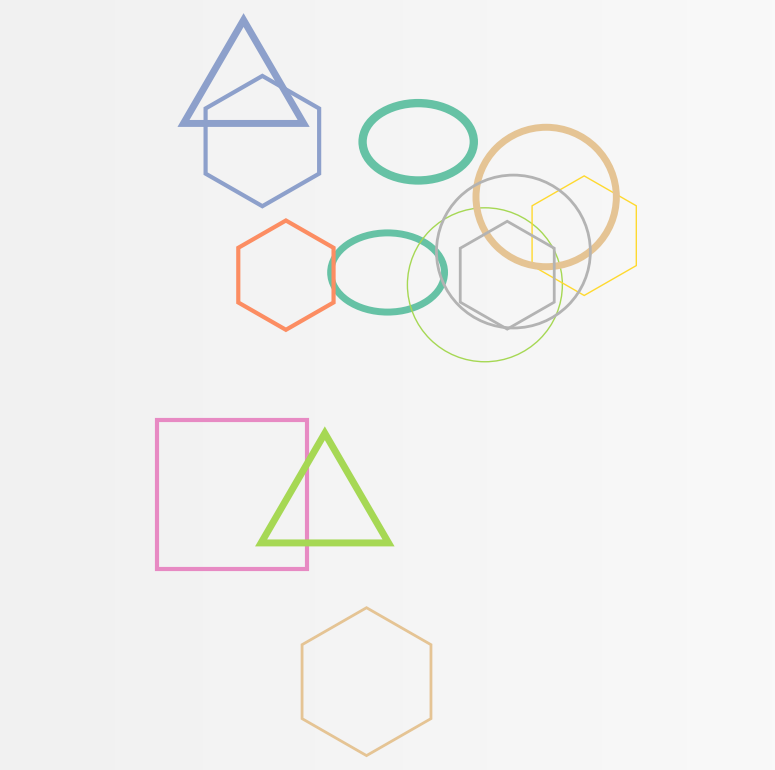[{"shape": "oval", "thickness": 2.5, "radius": 0.37, "center": [0.5, 0.646]}, {"shape": "oval", "thickness": 3, "radius": 0.36, "center": [0.54, 0.816]}, {"shape": "hexagon", "thickness": 1.5, "radius": 0.35, "center": [0.369, 0.643]}, {"shape": "triangle", "thickness": 2.5, "radius": 0.45, "center": [0.314, 0.884]}, {"shape": "hexagon", "thickness": 1.5, "radius": 0.42, "center": [0.339, 0.817]}, {"shape": "square", "thickness": 1.5, "radius": 0.48, "center": [0.299, 0.358]}, {"shape": "triangle", "thickness": 2.5, "radius": 0.47, "center": [0.419, 0.342]}, {"shape": "circle", "thickness": 0.5, "radius": 0.5, "center": [0.626, 0.63]}, {"shape": "hexagon", "thickness": 0.5, "radius": 0.39, "center": [0.754, 0.694]}, {"shape": "circle", "thickness": 2.5, "radius": 0.45, "center": [0.705, 0.744]}, {"shape": "hexagon", "thickness": 1, "radius": 0.48, "center": [0.473, 0.115]}, {"shape": "hexagon", "thickness": 1, "radius": 0.35, "center": [0.654, 0.643]}, {"shape": "circle", "thickness": 1, "radius": 0.5, "center": [0.662, 0.673]}]